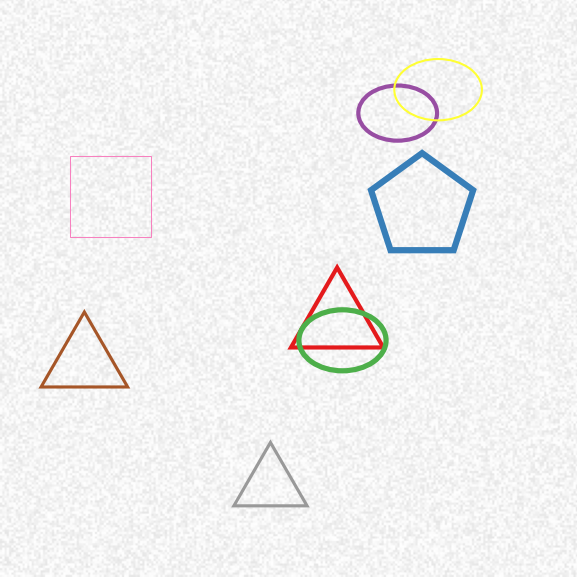[{"shape": "triangle", "thickness": 2, "radius": 0.46, "center": [0.584, 0.444]}, {"shape": "pentagon", "thickness": 3, "radius": 0.46, "center": [0.731, 0.641]}, {"shape": "oval", "thickness": 2.5, "radius": 0.38, "center": [0.593, 0.41]}, {"shape": "oval", "thickness": 2, "radius": 0.34, "center": [0.689, 0.803]}, {"shape": "oval", "thickness": 1, "radius": 0.38, "center": [0.759, 0.844]}, {"shape": "triangle", "thickness": 1.5, "radius": 0.43, "center": [0.146, 0.372]}, {"shape": "square", "thickness": 0.5, "radius": 0.35, "center": [0.191, 0.659]}, {"shape": "triangle", "thickness": 1.5, "radius": 0.37, "center": [0.468, 0.16]}]